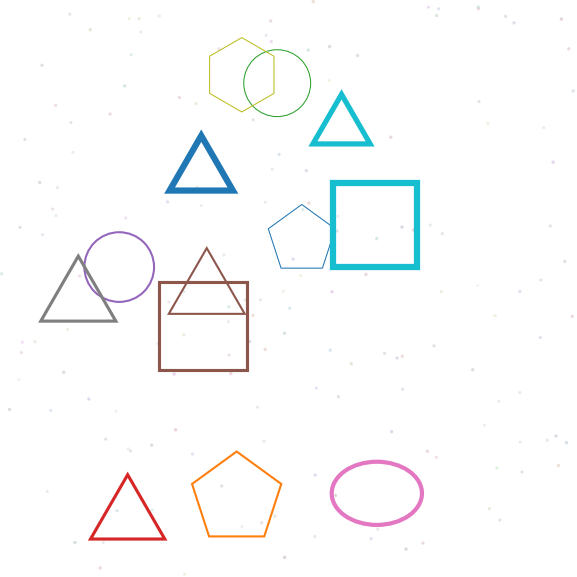[{"shape": "triangle", "thickness": 3, "radius": 0.32, "center": [0.348, 0.701]}, {"shape": "pentagon", "thickness": 0.5, "radius": 0.3, "center": [0.523, 0.584]}, {"shape": "pentagon", "thickness": 1, "radius": 0.41, "center": [0.41, 0.136]}, {"shape": "circle", "thickness": 0.5, "radius": 0.29, "center": [0.48, 0.855]}, {"shape": "triangle", "thickness": 1.5, "radius": 0.37, "center": [0.221, 0.103]}, {"shape": "circle", "thickness": 1, "radius": 0.3, "center": [0.206, 0.537]}, {"shape": "square", "thickness": 1.5, "radius": 0.38, "center": [0.351, 0.435]}, {"shape": "triangle", "thickness": 1, "radius": 0.38, "center": [0.358, 0.494]}, {"shape": "oval", "thickness": 2, "radius": 0.39, "center": [0.653, 0.145]}, {"shape": "triangle", "thickness": 1.5, "radius": 0.38, "center": [0.136, 0.481]}, {"shape": "hexagon", "thickness": 0.5, "radius": 0.32, "center": [0.419, 0.87]}, {"shape": "square", "thickness": 3, "radius": 0.36, "center": [0.649, 0.61]}, {"shape": "triangle", "thickness": 2.5, "radius": 0.29, "center": [0.591, 0.779]}]